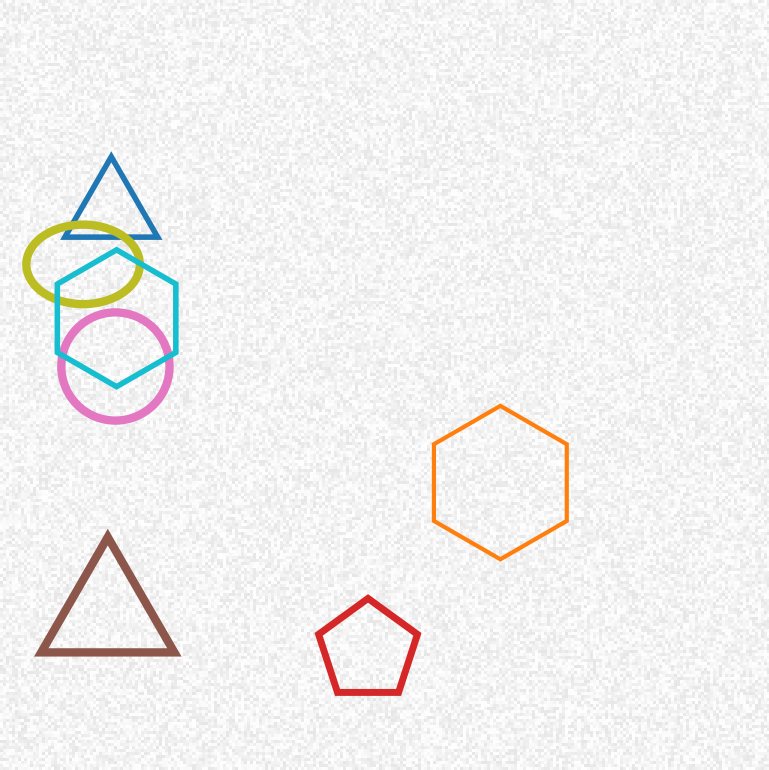[{"shape": "triangle", "thickness": 2, "radius": 0.35, "center": [0.145, 0.727]}, {"shape": "hexagon", "thickness": 1.5, "radius": 0.5, "center": [0.65, 0.373]}, {"shape": "pentagon", "thickness": 2.5, "radius": 0.34, "center": [0.478, 0.155]}, {"shape": "triangle", "thickness": 3, "radius": 0.5, "center": [0.14, 0.203]}, {"shape": "circle", "thickness": 3, "radius": 0.35, "center": [0.15, 0.524]}, {"shape": "oval", "thickness": 3, "radius": 0.37, "center": [0.108, 0.657]}, {"shape": "hexagon", "thickness": 2, "radius": 0.44, "center": [0.151, 0.587]}]